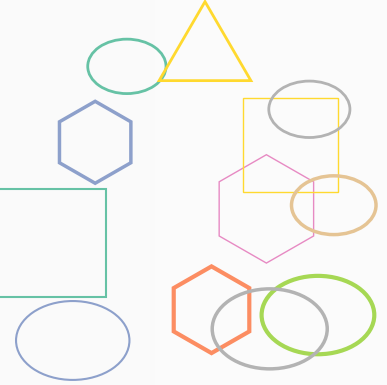[{"shape": "square", "thickness": 1.5, "radius": 0.7, "center": [0.134, 0.369]}, {"shape": "oval", "thickness": 2, "radius": 0.51, "center": [0.327, 0.828]}, {"shape": "hexagon", "thickness": 3, "radius": 0.56, "center": [0.546, 0.195]}, {"shape": "oval", "thickness": 1.5, "radius": 0.73, "center": [0.188, 0.116]}, {"shape": "hexagon", "thickness": 2.5, "radius": 0.53, "center": [0.246, 0.63]}, {"shape": "hexagon", "thickness": 1, "radius": 0.7, "center": [0.687, 0.457]}, {"shape": "oval", "thickness": 3, "radius": 0.73, "center": [0.821, 0.182]}, {"shape": "square", "thickness": 1, "radius": 0.61, "center": [0.75, 0.623]}, {"shape": "triangle", "thickness": 2, "radius": 0.68, "center": [0.529, 0.859]}, {"shape": "oval", "thickness": 2.5, "radius": 0.55, "center": [0.861, 0.467]}, {"shape": "oval", "thickness": 2, "radius": 0.52, "center": [0.798, 0.716]}, {"shape": "oval", "thickness": 2.5, "radius": 0.74, "center": [0.696, 0.146]}]